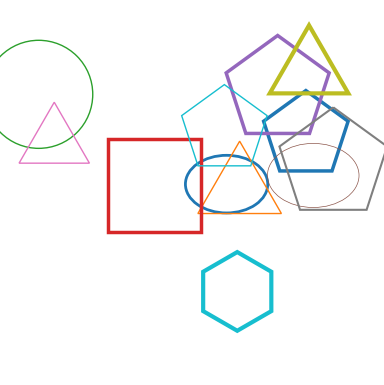[{"shape": "oval", "thickness": 2, "radius": 0.53, "center": [0.589, 0.522]}, {"shape": "pentagon", "thickness": 2.5, "radius": 0.58, "center": [0.794, 0.649]}, {"shape": "triangle", "thickness": 1, "radius": 0.63, "center": [0.622, 0.508]}, {"shape": "circle", "thickness": 1, "radius": 0.7, "center": [0.101, 0.755]}, {"shape": "square", "thickness": 2.5, "radius": 0.6, "center": [0.401, 0.518]}, {"shape": "pentagon", "thickness": 2.5, "radius": 0.7, "center": [0.721, 0.767]}, {"shape": "oval", "thickness": 0.5, "radius": 0.59, "center": [0.814, 0.544]}, {"shape": "triangle", "thickness": 1, "radius": 0.53, "center": [0.141, 0.629]}, {"shape": "pentagon", "thickness": 1.5, "radius": 0.74, "center": [0.866, 0.574]}, {"shape": "triangle", "thickness": 3, "radius": 0.59, "center": [0.803, 0.816]}, {"shape": "pentagon", "thickness": 1, "radius": 0.58, "center": [0.583, 0.664]}, {"shape": "hexagon", "thickness": 3, "radius": 0.51, "center": [0.616, 0.243]}]